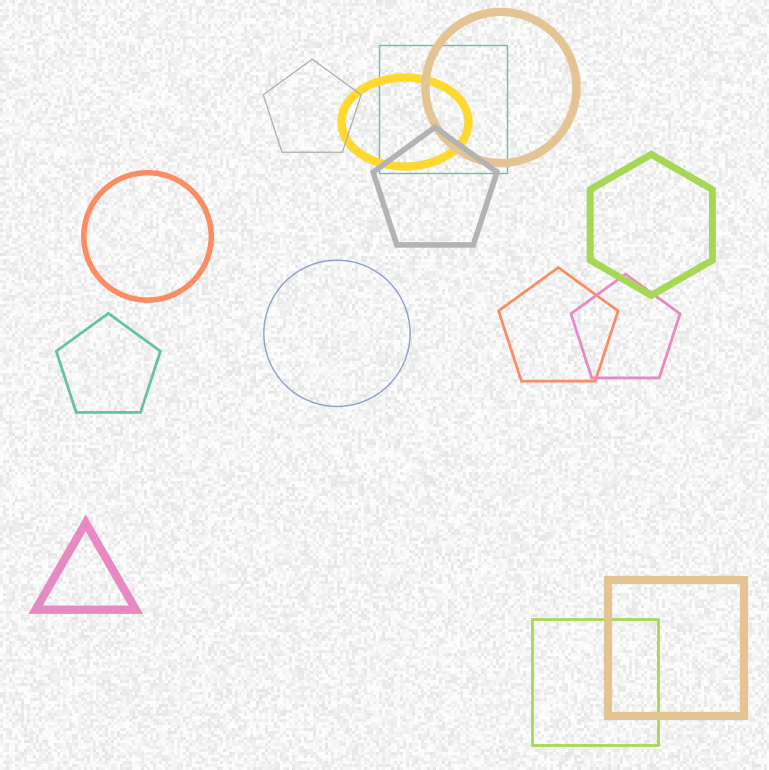[{"shape": "pentagon", "thickness": 1, "radius": 0.36, "center": [0.141, 0.522]}, {"shape": "square", "thickness": 0.5, "radius": 0.41, "center": [0.575, 0.858]}, {"shape": "pentagon", "thickness": 1, "radius": 0.41, "center": [0.725, 0.571]}, {"shape": "circle", "thickness": 2, "radius": 0.41, "center": [0.192, 0.693]}, {"shape": "circle", "thickness": 0.5, "radius": 0.47, "center": [0.438, 0.567]}, {"shape": "triangle", "thickness": 3, "radius": 0.38, "center": [0.111, 0.246]}, {"shape": "pentagon", "thickness": 1, "radius": 0.37, "center": [0.812, 0.569]}, {"shape": "square", "thickness": 1, "radius": 0.41, "center": [0.773, 0.115]}, {"shape": "hexagon", "thickness": 2.5, "radius": 0.46, "center": [0.846, 0.708]}, {"shape": "oval", "thickness": 3, "radius": 0.41, "center": [0.526, 0.842]}, {"shape": "circle", "thickness": 3, "radius": 0.49, "center": [0.651, 0.886]}, {"shape": "square", "thickness": 3, "radius": 0.44, "center": [0.878, 0.159]}, {"shape": "pentagon", "thickness": 0.5, "radius": 0.33, "center": [0.405, 0.856]}, {"shape": "pentagon", "thickness": 2, "radius": 0.42, "center": [0.565, 0.75]}]